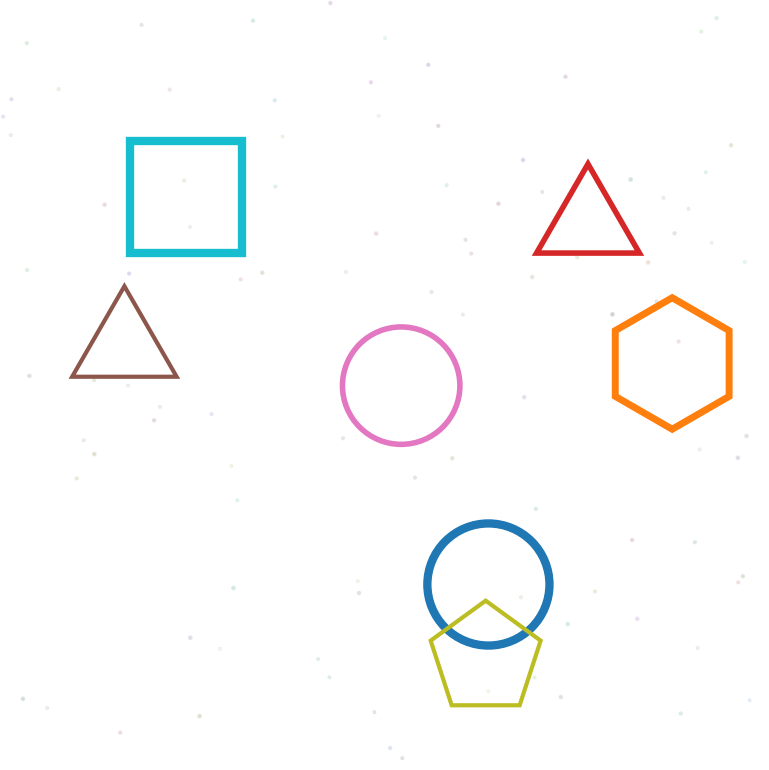[{"shape": "circle", "thickness": 3, "radius": 0.4, "center": [0.634, 0.241]}, {"shape": "hexagon", "thickness": 2.5, "radius": 0.43, "center": [0.873, 0.528]}, {"shape": "triangle", "thickness": 2, "radius": 0.39, "center": [0.764, 0.71]}, {"shape": "triangle", "thickness": 1.5, "radius": 0.39, "center": [0.162, 0.55]}, {"shape": "circle", "thickness": 2, "radius": 0.38, "center": [0.521, 0.499]}, {"shape": "pentagon", "thickness": 1.5, "radius": 0.38, "center": [0.631, 0.145]}, {"shape": "square", "thickness": 3, "radius": 0.36, "center": [0.242, 0.744]}]